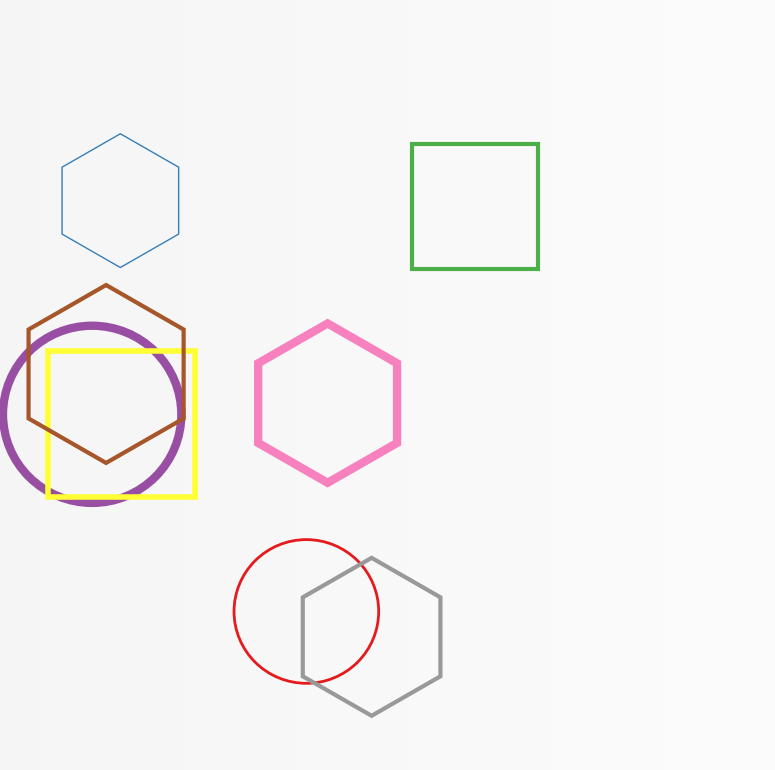[{"shape": "circle", "thickness": 1, "radius": 0.47, "center": [0.395, 0.206]}, {"shape": "hexagon", "thickness": 0.5, "radius": 0.43, "center": [0.155, 0.739]}, {"shape": "square", "thickness": 1.5, "radius": 0.4, "center": [0.613, 0.732]}, {"shape": "circle", "thickness": 3, "radius": 0.58, "center": [0.119, 0.462]}, {"shape": "square", "thickness": 2, "radius": 0.47, "center": [0.157, 0.449]}, {"shape": "hexagon", "thickness": 1.5, "radius": 0.58, "center": [0.137, 0.514]}, {"shape": "hexagon", "thickness": 3, "radius": 0.52, "center": [0.423, 0.476]}, {"shape": "hexagon", "thickness": 1.5, "radius": 0.51, "center": [0.479, 0.173]}]